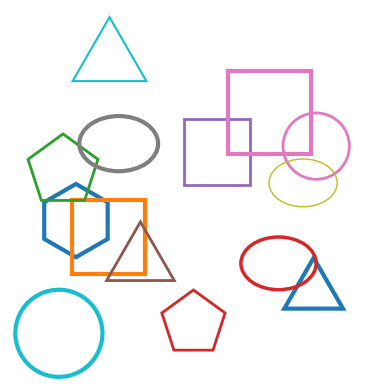[{"shape": "hexagon", "thickness": 3, "radius": 0.48, "center": [0.197, 0.427]}, {"shape": "triangle", "thickness": 3, "radius": 0.44, "center": [0.815, 0.242]}, {"shape": "square", "thickness": 3, "radius": 0.48, "center": [0.282, 0.384]}, {"shape": "pentagon", "thickness": 2, "radius": 0.48, "center": [0.164, 0.557]}, {"shape": "pentagon", "thickness": 2, "radius": 0.43, "center": [0.502, 0.16]}, {"shape": "oval", "thickness": 2.5, "radius": 0.49, "center": [0.723, 0.316]}, {"shape": "square", "thickness": 2, "radius": 0.43, "center": [0.563, 0.606]}, {"shape": "triangle", "thickness": 2, "radius": 0.51, "center": [0.365, 0.322]}, {"shape": "square", "thickness": 3, "radius": 0.54, "center": [0.7, 0.707]}, {"shape": "circle", "thickness": 2, "radius": 0.43, "center": [0.821, 0.62]}, {"shape": "oval", "thickness": 3, "radius": 0.51, "center": [0.308, 0.627]}, {"shape": "oval", "thickness": 1, "radius": 0.44, "center": [0.787, 0.525]}, {"shape": "triangle", "thickness": 1.5, "radius": 0.55, "center": [0.284, 0.845]}, {"shape": "circle", "thickness": 3, "radius": 0.57, "center": [0.153, 0.134]}]